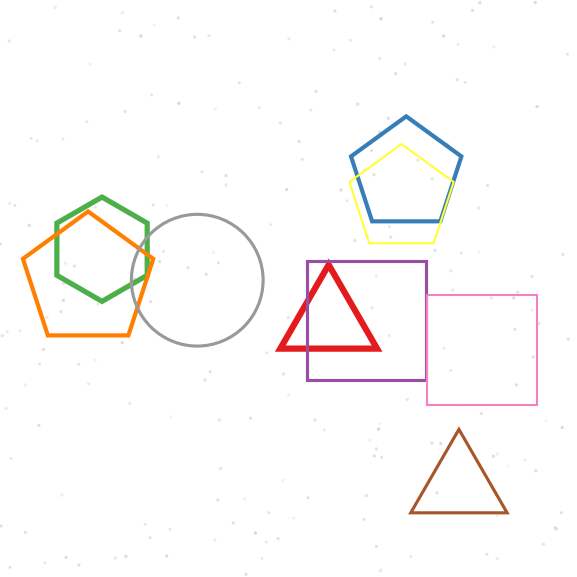[{"shape": "triangle", "thickness": 3, "radius": 0.48, "center": [0.569, 0.444]}, {"shape": "pentagon", "thickness": 2, "radius": 0.5, "center": [0.703, 0.697]}, {"shape": "hexagon", "thickness": 2.5, "radius": 0.45, "center": [0.177, 0.568]}, {"shape": "square", "thickness": 1.5, "radius": 0.52, "center": [0.635, 0.444]}, {"shape": "pentagon", "thickness": 2, "radius": 0.59, "center": [0.153, 0.514]}, {"shape": "pentagon", "thickness": 1, "radius": 0.47, "center": [0.695, 0.655]}, {"shape": "triangle", "thickness": 1.5, "radius": 0.48, "center": [0.795, 0.159]}, {"shape": "square", "thickness": 1, "radius": 0.48, "center": [0.834, 0.393]}, {"shape": "circle", "thickness": 1.5, "radius": 0.57, "center": [0.342, 0.514]}]